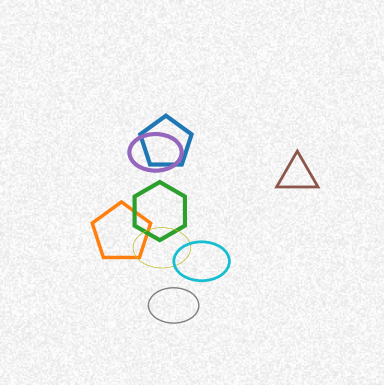[{"shape": "pentagon", "thickness": 3, "radius": 0.35, "center": [0.431, 0.629]}, {"shape": "pentagon", "thickness": 2.5, "radius": 0.4, "center": [0.315, 0.396]}, {"shape": "hexagon", "thickness": 3, "radius": 0.38, "center": [0.415, 0.452]}, {"shape": "oval", "thickness": 3, "radius": 0.34, "center": [0.404, 0.604]}, {"shape": "triangle", "thickness": 2, "radius": 0.31, "center": [0.772, 0.545]}, {"shape": "oval", "thickness": 1, "radius": 0.33, "center": [0.451, 0.207]}, {"shape": "oval", "thickness": 0.5, "radius": 0.37, "center": [0.421, 0.356]}, {"shape": "oval", "thickness": 2, "radius": 0.36, "center": [0.524, 0.321]}]